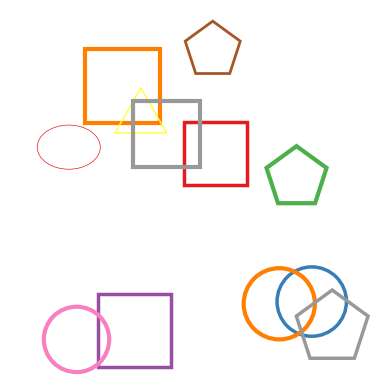[{"shape": "oval", "thickness": 0.5, "radius": 0.41, "center": [0.179, 0.618]}, {"shape": "square", "thickness": 2.5, "radius": 0.41, "center": [0.56, 0.602]}, {"shape": "circle", "thickness": 2.5, "radius": 0.45, "center": [0.81, 0.217]}, {"shape": "pentagon", "thickness": 3, "radius": 0.41, "center": [0.77, 0.538]}, {"shape": "square", "thickness": 2.5, "radius": 0.47, "center": [0.349, 0.141]}, {"shape": "square", "thickness": 3, "radius": 0.48, "center": [0.318, 0.776]}, {"shape": "circle", "thickness": 3, "radius": 0.46, "center": [0.725, 0.211]}, {"shape": "triangle", "thickness": 1, "radius": 0.39, "center": [0.366, 0.693]}, {"shape": "pentagon", "thickness": 2, "radius": 0.38, "center": [0.553, 0.87]}, {"shape": "circle", "thickness": 3, "radius": 0.42, "center": [0.199, 0.118]}, {"shape": "pentagon", "thickness": 2.5, "radius": 0.49, "center": [0.863, 0.149]}, {"shape": "square", "thickness": 3, "radius": 0.43, "center": [0.433, 0.652]}]